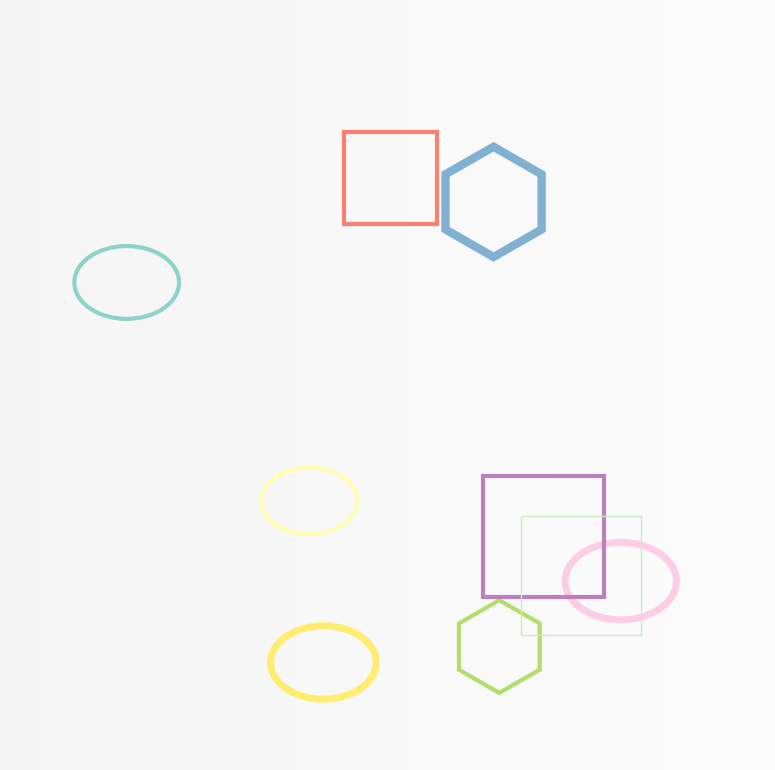[{"shape": "oval", "thickness": 1.5, "radius": 0.34, "center": [0.163, 0.633]}, {"shape": "oval", "thickness": 1.5, "radius": 0.31, "center": [0.399, 0.35]}, {"shape": "square", "thickness": 1.5, "radius": 0.3, "center": [0.504, 0.769]}, {"shape": "hexagon", "thickness": 3, "radius": 0.36, "center": [0.637, 0.738]}, {"shape": "hexagon", "thickness": 1.5, "radius": 0.3, "center": [0.644, 0.16]}, {"shape": "oval", "thickness": 2.5, "radius": 0.36, "center": [0.801, 0.245]}, {"shape": "square", "thickness": 1.5, "radius": 0.39, "center": [0.701, 0.303]}, {"shape": "square", "thickness": 0.5, "radius": 0.39, "center": [0.75, 0.252]}, {"shape": "oval", "thickness": 2.5, "radius": 0.34, "center": [0.417, 0.14]}]